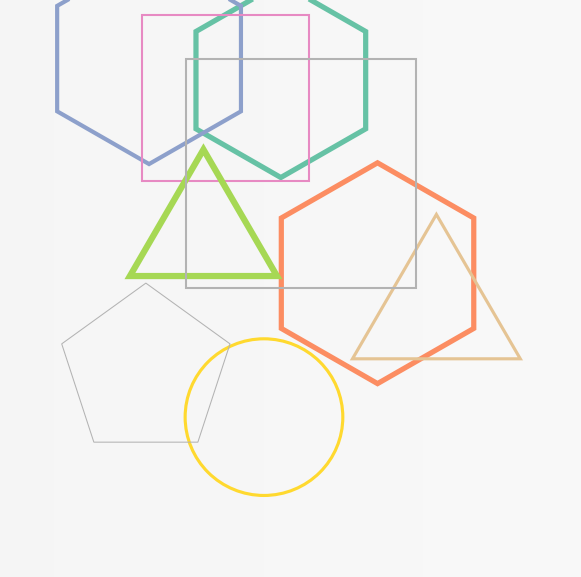[{"shape": "hexagon", "thickness": 2.5, "radius": 0.84, "center": [0.483, 0.86]}, {"shape": "hexagon", "thickness": 2.5, "radius": 0.96, "center": [0.65, 0.526]}, {"shape": "hexagon", "thickness": 2, "radius": 0.91, "center": [0.256, 0.898]}, {"shape": "square", "thickness": 1, "radius": 0.72, "center": [0.388, 0.829]}, {"shape": "triangle", "thickness": 3, "radius": 0.73, "center": [0.35, 0.594]}, {"shape": "circle", "thickness": 1.5, "radius": 0.68, "center": [0.454, 0.277]}, {"shape": "triangle", "thickness": 1.5, "radius": 0.83, "center": [0.751, 0.461]}, {"shape": "pentagon", "thickness": 0.5, "radius": 0.76, "center": [0.251, 0.357]}, {"shape": "square", "thickness": 1, "radius": 0.99, "center": [0.518, 0.699]}]